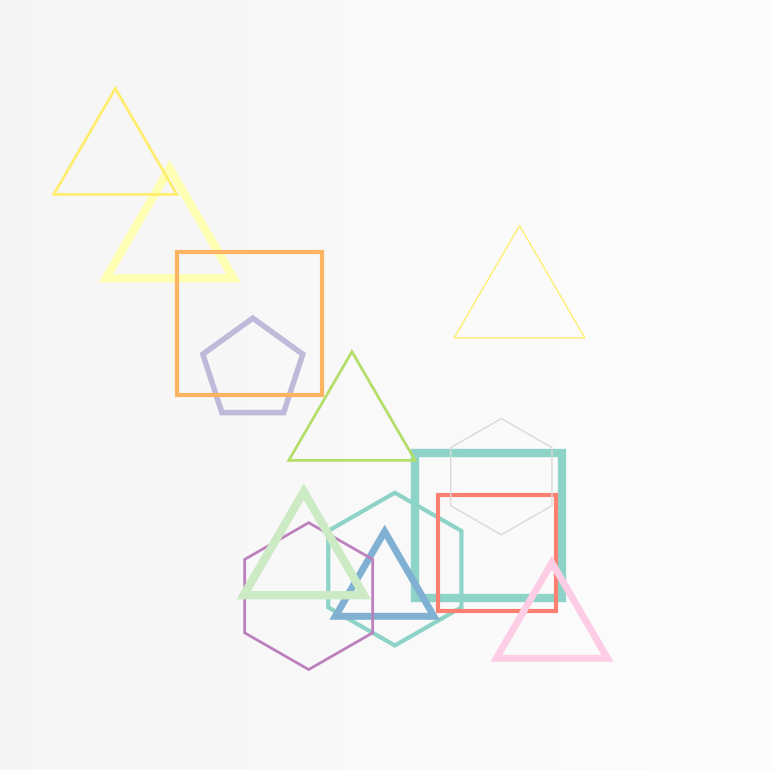[{"shape": "square", "thickness": 3, "radius": 0.47, "center": [0.63, 0.318]}, {"shape": "hexagon", "thickness": 1.5, "radius": 0.5, "center": [0.509, 0.261]}, {"shape": "triangle", "thickness": 3, "radius": 0.48, "center": [0.219, 0.686]}, {"shape": "pentagon", "thickness": 2, "radius": 0.34, "center": [0.326, 0.519]}, {"shape": "square", "thickness": 1.5, "radius": 0.38, "center": [0.641, 0.282]}, {"shape": "triangle", "thickness": 2.5, "radius": 0.37, "center": [0.496, 0.236]}, {"shape": "square", "thickness": 1.5, "radius": 0.47, "center": [0.322, 0.58]}, {"shape": "triangle", "thickness": 1, "radius": 0.47, "center": [0.454, 0.449]}, {"shape": "triangle", "thickness": 2.5, "radius": 0.41, "center": [0.712, 0.187]}, {"shape": "hexagon", "thickness": 0.5, "radius": 0.38, "center": [0.647, 0.381]}, {"shape": "hexagon", "thickness": 1, "radius": 0.48, "center": [0.398, 0.226]}, {"shape": "triangle", "thickness": 3, "radius": 0.45, "center": [0.392, 0.272]}, {"shape": "triangle", "thickness": 1, "radius": 0.46, "center": [0.149, 0.793]}, {"shape": "triangle", "thickness": 0.5, "radius": 0.49, "center": [0.67, 0.61]}]